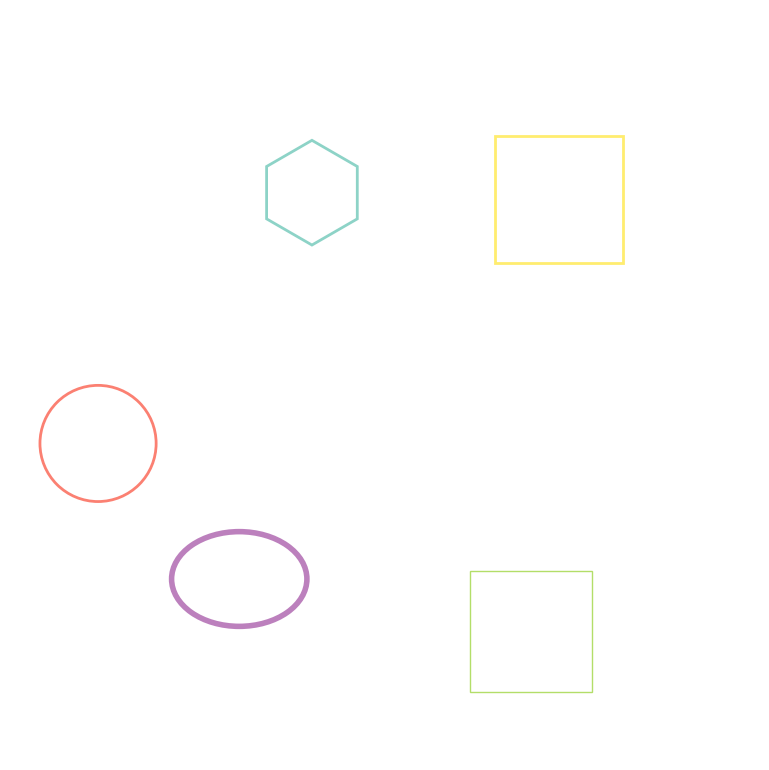[{"shape": "hexagon", "thickness": 1, "radius": 0.34, "center": [0.405, 0.75]}, {"shape": "circle", "thickness": 1, "radius": 0.38, "center": [0.127, 0.424]}, {"shape": "square", "thickness": 0.5, "radius": 0.4, "center": [0.689, 0.18]}, {"shape": "oval", "thickness": 2, "radius": 0.44, "center": [0.311, 0.248]}, {"shape": "square", "thickness": 1, "radius": 0.41, "center": [0.726, 0.741]}]